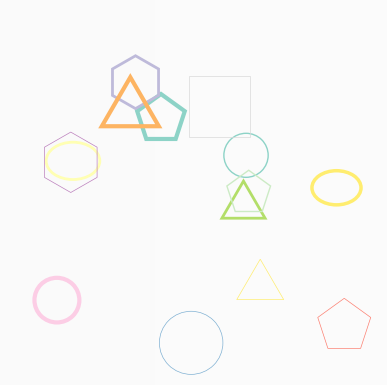[{"shape": "pentagon", "thickness": 3, "radius": 0.32, "center": [0.415, 0.691]}, {"shape": "circle", "thickness": 1, "radius": 0.29, "center": [0.635, 0.597]}, {"shape": "oval", "thickness": 2, "radius": 0.35, "center": [0.188, 0.582]}, {"shape": "hexagon", "thickness": 2, "radius": 0.34, "center": [0.35, 0.787]}, {"shape": "pentagon", "thickness": 0.5, "radius": 0.36, "center": [0.888, 0.153]}, {"shape": "circle", "thickness": 0.5, "radius": 0.41, "center": [0.493, 0.11]}, {"shape": "triangle", "thickness": 3, "radius": 0.42, "center": [0.336, 0.715]}, {"shape": "triangle", "thickness": 2, "radius": 0.32, "center": [0.628, 0.465]}, {"shape": "circle", "thickness": 3, "radius": 0.29, "center": [0.147, 0.22]}, {"shape": "square", "thickness": 0.5, "radius": 0.4, "center": [0.567, 0.723]}, {"shape": "hexagon", "thickness": 0.5, "radius": 0.39, "center": [0.183, 0.578]}, {"shape": "pentagon", "thickness": 1, "radius": 0.3, "center": [0.642, 0.499]}, {"shape": "triangle", "thickness": 0.5, "radius": 0.35, "center": [0.672, 0.257]}, {"shape": "oval", "thickness": 2.5, "radius": 0.32, "center": [0.868, 0.512]}]